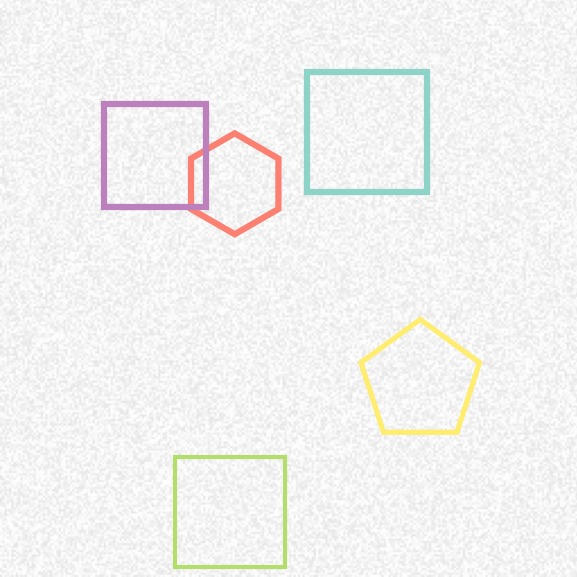[{"shape": "square", "thickness": 3, "radius": 0.52, "center": [0.635, 0.77]}, {"shape": "hexagon", "thickness": 3, "radius": 0.44, "center": [0.406, 0.681]}, {"shape": "square", "thickness": 2, "radius": 0.48, "center": [0.398, 0.113]}, {"shape": "square", "thickness": 3, "radius": 0.44, "center": [0.268, 0.729]}, {"shape": "pentagon", "thickness": 2.5, "radius": 0.54, "center": [0.728, 0.338]}]